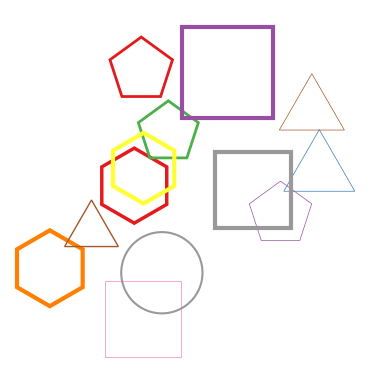[{"shape": "hexagon", "thickness": 2.5, "radius": 0.49, "center": [0.349, 0.518]}, {"shape": "pentagon", "thickness": 2, "radius": 0.43, "center": [0.367, 0.818]}, {"shape": "triangle", "thickness": 0.5, "radius": 0.53, "center": [0.829, 0.557]}, {"shape": "pentagon", "thickness": 2, "radius": 0.41, "center": [0.437, 0.656]}, {"shape": "square", "thickness": 3, "radius": 0.59, "center": [0.591, 0.812]}, {"shape": "pentagon", "thickness": 0.5, "radius": 0.43, "center": [0.729, 0.444]}, {"shape": "hexagon", "thickness": 3, "radius": 0.49, "center": [0.129, 0.303]}, {"shape": "hexagon", "thickness": 3, "radius": 0.46, "center": [0.373, 0.563]}, {"shape": "triangle", "thickness": 0.5, "radius": 0.49, "center": [0.81, 0.711]}, {"shape": "triangle", "thickness": 1, "radius": 0.4, "center": [0.238, 0.4]}, {"shape": "square", "thickness": 0.5, "radius": 0.49, "center": [0.371, 0.172]}, {"shape": "circle", "thickness": 1.5, "radius": 0.53, "center": [0.42, 0.292]}, {"shape": "square", "thickness": 3, "radius": 0.49, "center": [0.657, 0.506]}]